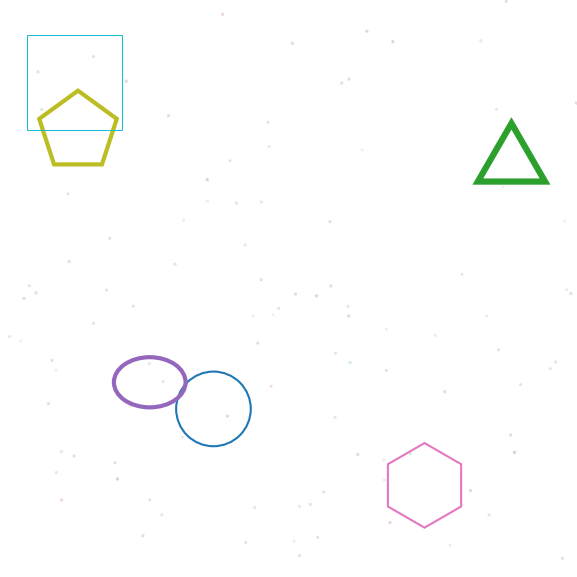[{"shape": "circle", "thickness": 1, "radius": 0.32, "center": [0.37, 0.291]}, {"shape": "triangle", "thickness": 3, "radius": 0.34, "center": [0.886, 0.718]}, {"shape": "oval", "thickness": 2, "radius": 0.31, "center": [0.259, 0.337]}, {"shape": "hexagon", "thickness": 1, "radius": 0.37, "center": [0.735, 0.159]}, {"shape": "pentagon", "thickness": 2, "radius": 0.35, "center": [0.135, 0.772]}, {"shape": "square", "thickness": 0.5, "radius": 0.41, "center": [0.129, 0.856]}]